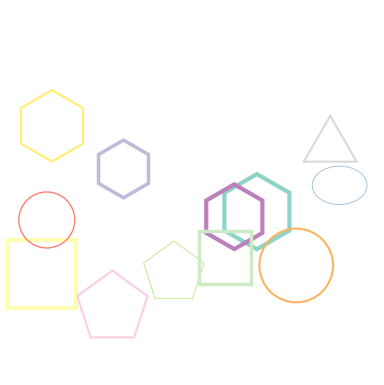[{"shape": "hexagon", "thickness": 3, "radius": 0.49, "center": [0.667, 0.45]}, {"shape": "square", "thickness": 3, "radius": 0.44, "center": [0.109, 0.289]}, {"shape": "hexagon", "thickness": 2.5, "radius": 0.37, "center": [0.321, 0.561]}, {"shape": "circle", "thickness": 1, "radius": 0.36, "center": [0.122, 0.429]}, {"shape": "oval", "thickness": 0.5, "radius": 0.36, "center": [0.882, 0.519]}, {"shape": "circle", "thickness": 1.5, "radius": 0.48, "center": [0.769, 0.31]}, {"shape": "pentagon", "thickness": 0.5, "radius": 0.41, "center": [0.451, 0.291]}, {"shape": "pentagon", "thickness": 1.5, "radius": 0.48, "center": [0.292, 0.201]}, {"shape": "triangle", "thickness": 1.5, "radius": 0.4, "center": [0.858, 0.62]}, {"shape": "hexagon", "thickness": 3, "radius": 0.42, "center": [0.609, 0.437]}, {"shape": "square", "thickness": 2.5, "radius": 0.34, "center": [0.585, 0.331]}, {"shape": "hexagon", "thickness": 1.5, "radius": 0.46, "center": [0.135, 0.673]}]